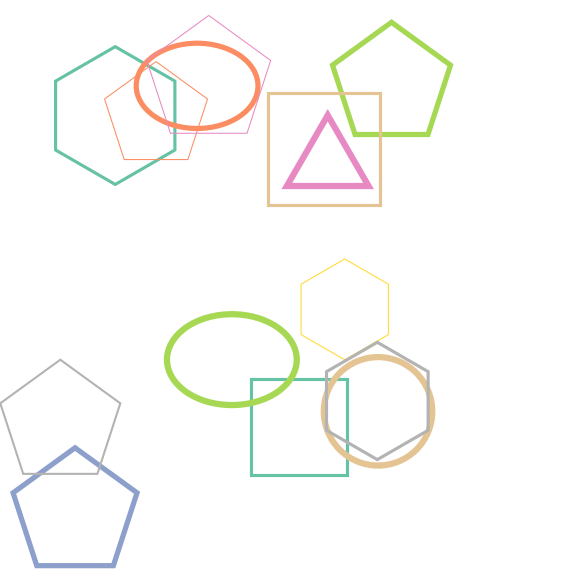[{"shape": "square", "thickness": 1.5, "radius": 0.41, "center": [0.518, 0.26]}, {"shape": "hexagon", "thickness": 1.5, "radius": 0.6, "center": [0.2, 0.799]}, {"shape": "pentagon", "thickness": 0.5, "radius": 0.47, "center": [0.27, 0.799]}, {"shape": "oval", "thickness": 2.5, "radius": 0.53, "center": [0.341, 0.85]}, {"shape": "pentagon", "thickness": 2.5, "radius": 0.56, "center": [0.13, 0.111]}, {"shape": "triangle", "thickness": 3, "radius": 0.41, "center": [0.567, 0.718]}, {"shape": "pentagon", "thickness": 0.5, "radius": 0.56, "center": [0.361, 0.86]}, {"shape": "oval", "thickness": 3, "radius": 0.56, "center": [0.402, 0.376]}, {"shape": "pentagon", "thickness": 2.5, "radius": 0.54, "center": [0.678, 0.853]}, {"shape": "hexagon", "thickness": 0.5, "radius": 0.44, "center": [0.597, 0.463]}, {"shape": "circle", "thickness": 3, "radius": 0.47, "center": [0.655, 0.287]}, {"shape": "square", "thickness": 1.5, "radius": 0.49, "center": [0.561, 0.741]}, {"shape": "pentagon", "thickness": 1, "radius": 0.55, "center": [0.104, 0.267]}, {"shape": "hexagon", "thickness": 1.5, "radius": 0.51, "center": [0.653, 0.305]}]